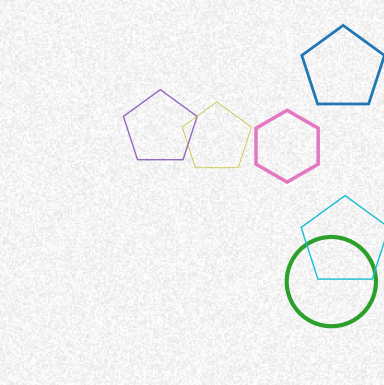[{"shape": "pentagon", "thickness": 2, "radius": 0.56, "center": [0.891, 0.821]}, {"shape": "circle", "thickness": 3, "radius": 0.58, "center": [0.861, 0.269]}, {"shape": "pentagon", "thickness": 1, "radius": 0.5, "center": [0.416, 0.667]}, {"shape": "hexagon", "thickness": 2.5, "radius": 0.47, "center": [0.746, 0.62]}, {"shape": "pentagon", "thickness": 0.5, "radius": 0.47, "center": [0.563, 0.641]}, {"shape": "pentagon", "thickness": 1, "radius": 0.6, "center": [0.896, 0.372]}]